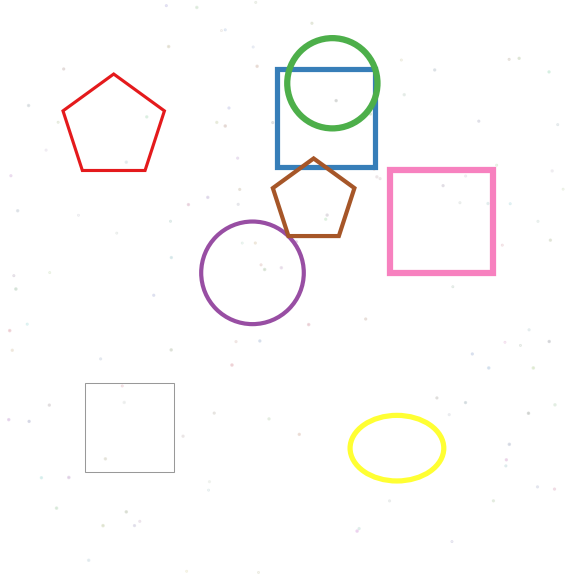[{"shape": "pentagon", "thickness": 1.5, "radius": 0.46, "center": [0.197, 0.779]}, {"shape": "square", "thickness": 2.5, "radius": 0.42, "center": [0.565, 0.796]}, {"shape": "circle", "thickness": 3, "radius": 0.39, "center": [0.576, 0.855]}, {"shape": "circle", "thickness": 2, "radius": 0.44, "center": [0.437, 0.527]}, {"shape": "oval", "thickness": 2.5, "radius": 0.41, "center": [0.687, 0.223]}, {"shape": "pentagon", "thickness": 2, "radius": 0.37, "center": [0.543, 0.65]}, {"shape": "square", "thickness": 3, "radius": 0.45, "center": [0.765, 0.615]}, {"shape": "square", "thickness": 0.5, "radius": 0.39, "center": [0.224, 0.259]}]